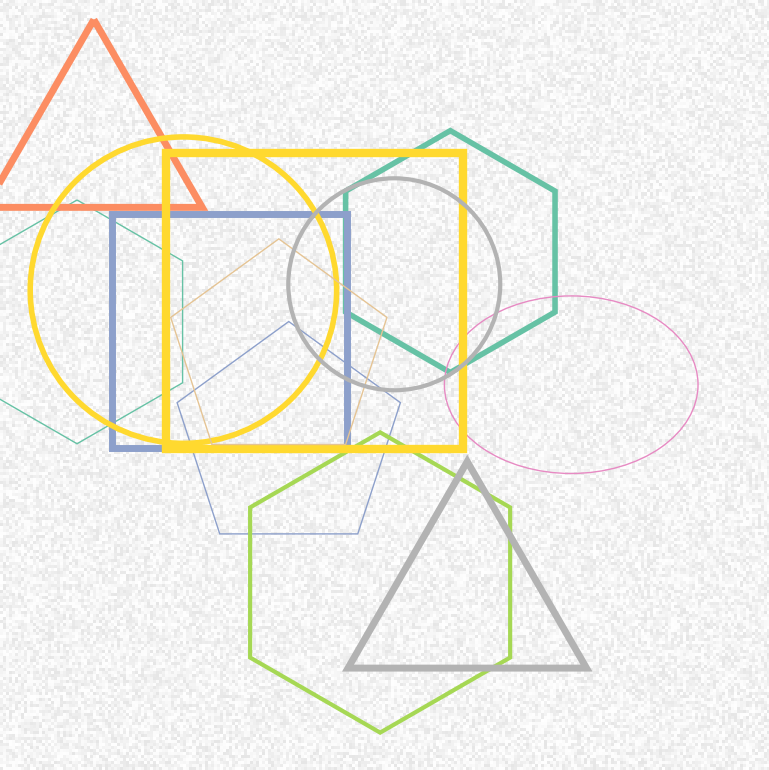[{"shape": "hexagon", "thickness": 0.5, "radius": 0.79, "center": [0.1, 0.582]}, {"shape": "hexagon", "thickness": 2, "radius": 0.79, "center": [0.585, 0.673]}, {"shape": "triangle", "thickness": 2.5, "radius": 0.81, "center": [0.122, 0.812]}, {"shape": "square", "thickness": 2.5, "radius": 0.76, "center": [0.298, 0.57]}, {"shape": "pentagon", "thickness": 0.5, "radius": 0.76, "center": [0.375, 0.43]}, {"shape": "oval", "thickness": 0.5, "radius": 0.82, "center": [0.742, 0.5]}, {"shape": "hexagon", "thickness": 1.5, "radius": 0.97, "center": [0.494, 0.244]}, {"shape": "circle", "thickness": 2, "radius": 0.99, "center": [0.238, 0.623]}, {"shape": "square", "thickness": 3, "radius": 0.96, "center": [0.408, 0.609]}, {"shape": "pentagon", "thickness": 0.5, "radius": 0.74, "center": [0.362, 0.542]}, {"shape": "triangle", "thickness": 2.5, "radius": 0.89, "center": [0.607, 0.222]}, {"shape": "circle", "thickness": 1.5, "radius": 0.69, "center": [0.512, 0.631]}]